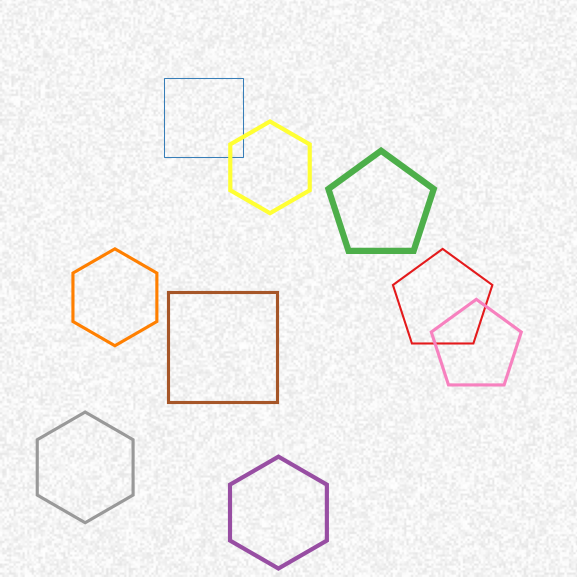[{"shape": "pentagon", "thickness": 1, "radius": 0.45, "center": [0.766, 0.478]}, {"shape": "square", "thickness": 0.5, "radius": 0.34, "center": [0.353, 0.796]}, {"shape": "pentagon", "thickness": 3, "radius": 0.48, "center": [0.66, 0.642]}, {"shape": "hexagon", "thickness": 2, "radius": 0.48, "center": [0.482, 0.112]}, {"shape": "hexagon", "thickness": 1.5, "radius": 0.42, "center": [0.199, 0.484]}, {"shape": "hexagon", "thickness": 2, "radius": 0.4, "center": [0.468, 0.709]}, {"shape": "square", "thickness": 1.5, "radius": 0.48, "center": [0.385, 0.399]}, {"shape": "pentagon", "thickness": 1.5, "radius": 0.41, "center": [0.825, 0.399]}, {"shape": "hexagon", "thickness": 1.5, "radius": 0.48, "center": [0.147, 0.19]}]